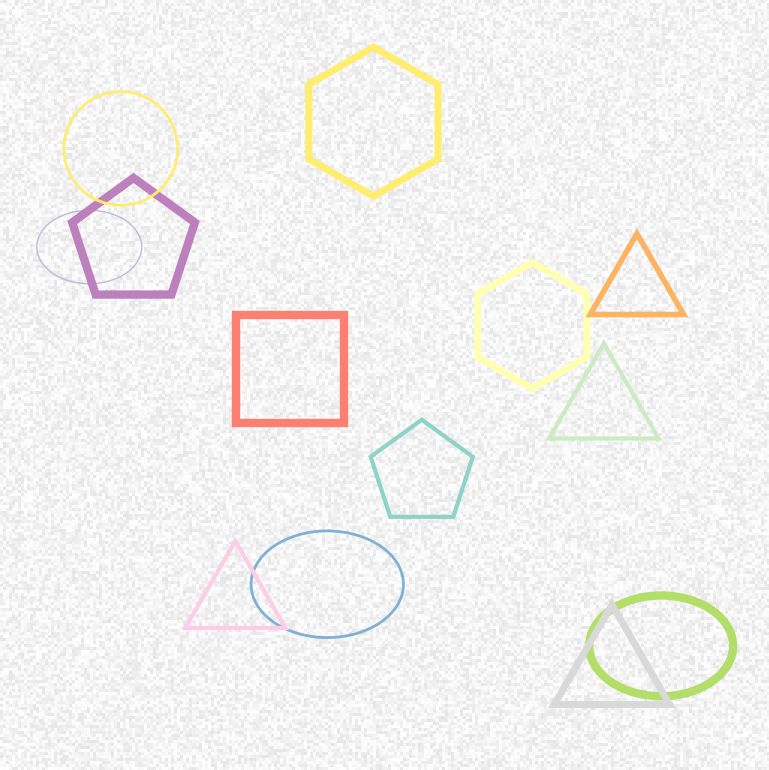[{"shape": "pentagon", "thickness": 1.5, "radius": 0.35, "center": [0.548, 0.385]}, {"shape": "hexagon", "thickness": 2.5, "radius": 0.41, "center": [0.691, 0.577]}, {"shape": "oval", "thickness": 0.5, "radius": 0.34, "center": [0.116, 0.679]}, {"shape": "square", "thickness": 3, "radius": 0.35, "center": [0.377, 0.521]}, {"shape": "oval", "thickness": 1, "radius": 0.49, "center": [0.425, 0.241]}, {"shape": "triangle", "thickness": 2, "radius": 0.35, "center": [0.827, 0.627]}, {"shape": "oval", "thickness": 3, "radius": 0.47, "center": [0.859, 0.161]}, {"shape": "triangle", "thickness": 1.5, "radius": 0.38, "center": [0.306, 0.222]}, {"shape": "triangle", "thickness": 2.5, "radius": 0.43, "center": [0.795, 0.128]}, {"shape": "pentagon", "thickness": 3, "radius": 0.42, "center": [0.173, 0.685]}, {"shape": "triangle", "thickness": 1.5, "radius": 0.41, "center": [0.784, 0.472]}, {"shape": "hexagon", "thickness": 2.5, "radius": 0.48, "center": [0.485, 0.842]}, {"shape": "circle", "thickness": 1, "radius": 0.37, "center": [0.157, 0.807]}]